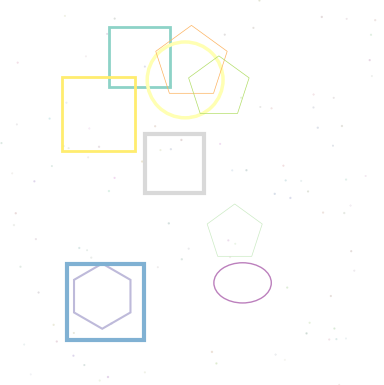[{"shape": "square", "thickness": 2, "radius": 0.39, "center": [0.362, 0.852]}, {"shape": "circle", "thickness": 2.5, "radius": 0.49, "center": [0.481, 0.792]}, {"shape": "hexagon", "thickness": 1.5, "radius": 0.42, "center": [0.266, 0.231]}, {"shape": "square", "thickness": 3, "radius": 0.49, "center": [0.274, 0.216]}, {"shape": "pentagon", "thickness": 0.5, "radius": 0.49, "center": [0.497, 0.837]}, {"shape": "pentagon", "thickness": 0.5, "radius": 0.41, "center": [0.568, 0.772]}, {"shape": "square", "thickness": 3, "radius": 0.38, "center": [0.454, 0.575]}, {"shape": "oval", "thickness": 1, "radius": 0.37, "center": [0.63, 0.265]}, {"shape": "pentagon", "thickness": 0.5, "radius": 0.38, "center": [0.61, 0.395]}, {"shape": "square", "thickness": 2, "radius": 0.48, "center": [0.256, 0.703]}]